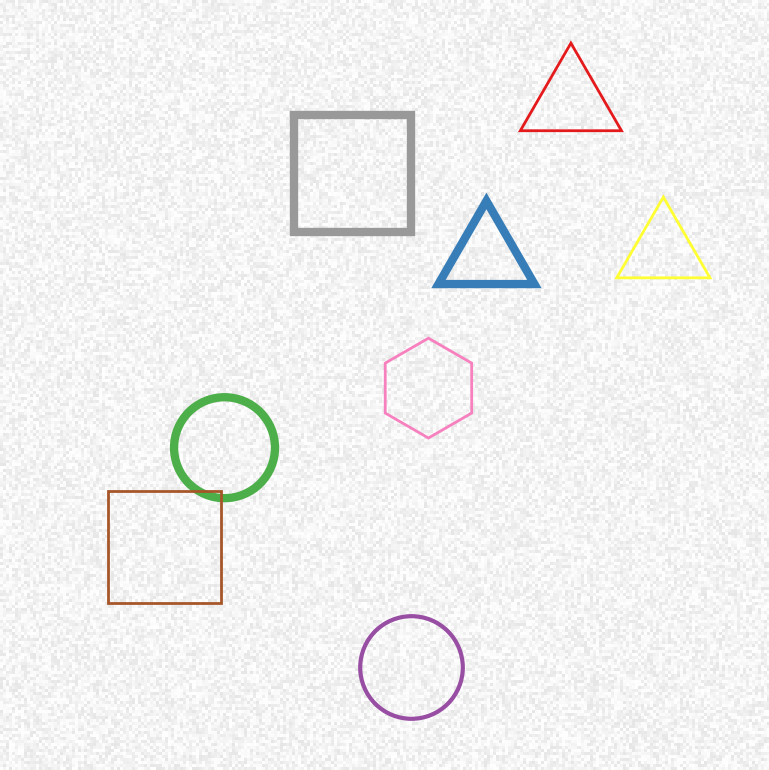[{"shape": "triangle", "thickness": 1, "radius": 0.38, "center": [0.741, 0.868]}, {"shape": "triangle", "thickness": 3, "radius": 0.36, "center": [0.632, 0.667]}, {"shape": "circle", "thickness": 3, "radius": 0.33, "center": [0.292, 0.419]}, {"shape": "circle", "thickness": 1.5, "radius": 0.33, "center": [0.534, 0.133]}, {"shape": "triangle", "thickness": 1, "radius": 0.35, "center": [0.862, 0.674]}, {"shape": "square", "thickness": 1, "radius": 0.37, "center": [0.214, 0.289]}, {"shape": "hexagon", "thickness": 1, "radius": 0.32, "center": [0.556, 0.496]}, {"shape": "square", "thickness": 3, "radius": 0.38, "center": [0.458, 0.774]}]